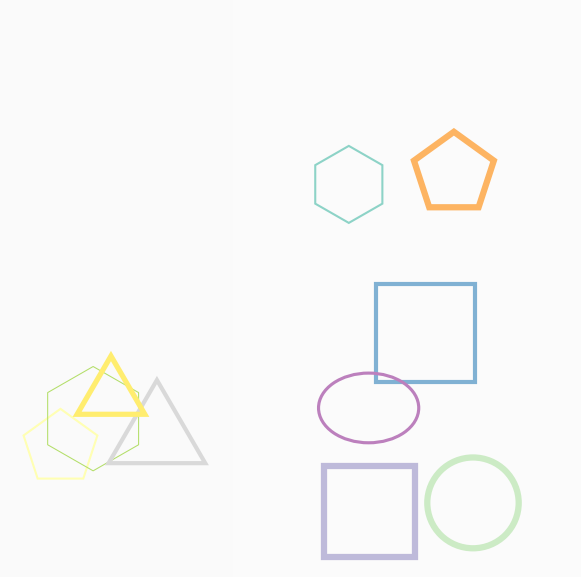[{"shape": "hexagon", "thickness": 1, "radius": 0.33, "center": [0.6, 0.68]}, {"shape": "pentagon", "thickness": 1, "radius": 0.33, "center": [0.104, 0.224]}, {"shape": "square", "thickness": 3, "radius": 0.39, "center": [0.636, 0.113]}, {"shape": "square", "thickness": 2, "radius": 0.43, "center": [0.732, 0.422]}, {"shape": "pentagon", "thickness": 3, "radius": 0.36, "center": [0.781, 0.699]}, {"shape": "hexagon", "thickness": 0.5, "radius": 0.45, "center": [0.16, 0.274]}, {"shape": "triangle", "thickness": 2, "radius": 0.48, "center": [0.27, 0.245]}, {"shape": "oval", "thickness": 1.5, "radius": 0.43, "center": [0.634, 0.293]}, {"shape": "circle", "thickness": 3, "radius": 0.39, "center": [0.814, 0.128]}, {"shape": "triangle", "thickness": 2.5, "radius": 0.34, "center": [0.191, 0.315]}]